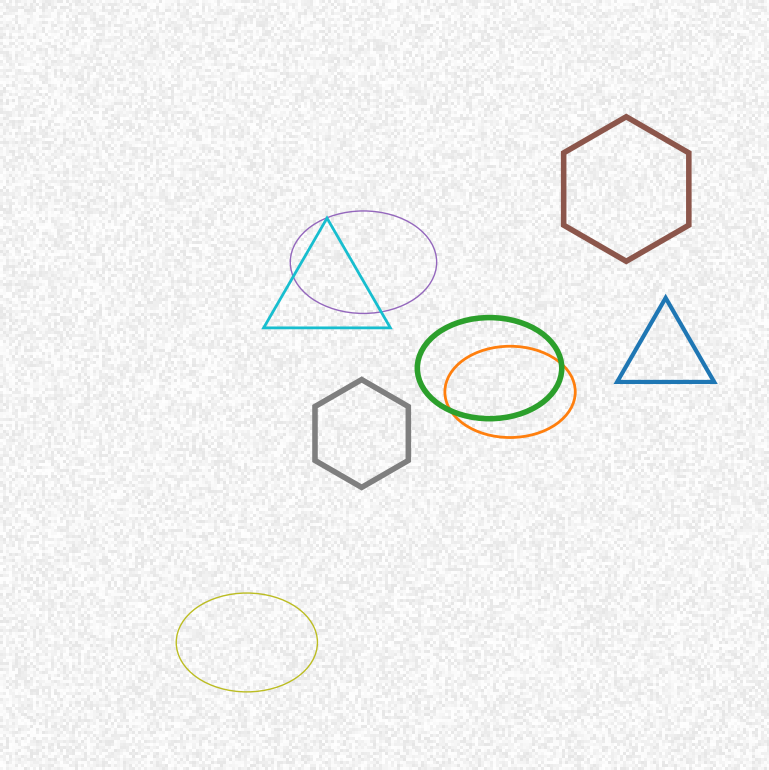[{"shape": "triangle", "thickness": 1.5, "radius": 0.36, "center": [0.864, 0.54]}, {"shape": "oval", "thickness": 1, "radius": 0.42, "center": [0.662, 0.491]}, {"shape": "oval", "thickness": 2, "radius": 0.47, "center": [0.636, 0.522]}, {"shape": "oval", "thickness": 0.5, "radius": 0.48, "center": [0.472, 0.659]}, {"shape": "hexagon", "thickness": 2, "radius": 0.47, "center": [0.813, 0.755]}, {"shape": "hexagon", "thickness": 2, "radius": 0.35, "center": [0.47, 0.437]}, {"shape": "oval", "thickness": 0.5, "radius": 0.46, "center": [0.321, 0.166]}, {"shape": "triangle", "thickness": 1, "radius": 0.48, "center": [0.425, 0.622]}]